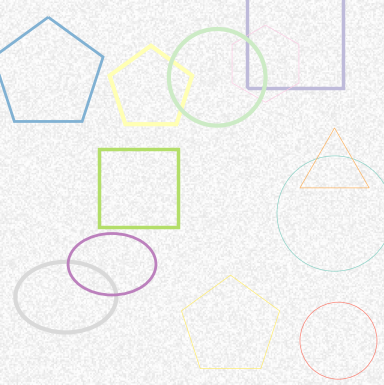[{"shape": "circle", "thickness": 0.5, "radius": 0.75, "center": [0.869, 0.445]}, {"shape": "pentagon", "thickness": 3, "radius": 0.56, "center": [0.392, 0.769]}, {"shape": "square", "thickness": 2.5, "radius": 0.63, "center": [0.766, 0.897]}, {"shape": "circle", "thickness": 0.5, "radius": 0.5, "center": [0.879, 0.115]}, {"shape": "pentagon", "thickness": 2, "radius": 0.75, "center": [0.125, 0.806]}, {"shape": "triangle", "thickness": 0.5, "radius": 0.52, "center": [0.869, 0.564]}, {"shape": "square", "thickness": 2.5, "radius": 0.51, "center": [0.36, 0.512]}, {"shape": "hexagon", "thickness": 0.5, "radius": 0.5, "center": [0.69, 0.835]}, {"shape": "oval", "thickness": 3, "radius": 0.66, "center": [0.171, 0.228]}, {"shape": "oval", "thickness": 2, "radius": 0.57, "center": [0.291, 0.314]}, {"shape": "circle", "thickness": 3, "radius": 0.63, "center": [0.564, 0.799]}, {"shape": "pentagon", "thickness": 0.5, "radius": 0.67, "center": [0.599, 0.151]}]